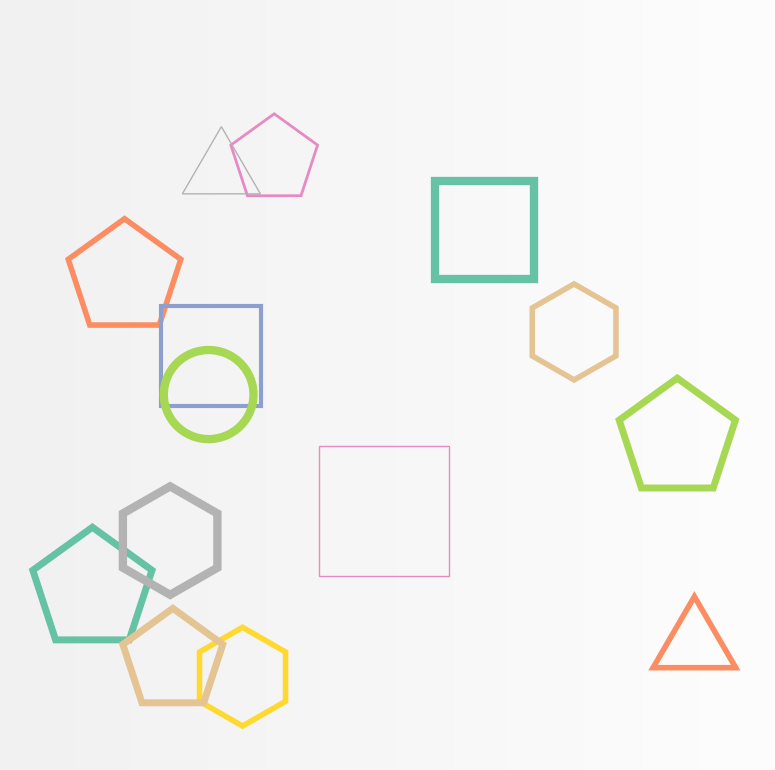[{"shape": "pentagon", "thickness": 2.5, "radius": 0.4, "center": [0.119, 0.234]}, {"shape": "square", "thickness": 3, "radius": 0.32, "center": [0.625, 0.701]}, {"shape": "pentagon", "thickness": 2, "radius": 0.38, "center": [0.161, 0.64]}, {"shape": "triangle", "thickness": 2, "radius": 0.31, "center": [0.896, 0.164]}, {"shape": "square", "thickness": 1.5, "radius": 0.32, "center": [0.272, 0.538]}, {"shape": "pentagon", "thickness": 1, "radius": 0.29, "center": [0.354, 0.793]}, {"shape": "square", "thickness": 0.5, "radius": 0.42, "center": [0.496, 0.336]}, {"shape": "pentagon", "thickness": 2.5, "radius": 0.39, "center": [0.874, 0.43]}, {"shape": "circle", "thickness": 3, "radius": 0.29, "center": [0.269, 0.488]}, {"shape": "hexagon", "thickness": 2, "radius": 0.32, "center": [0.313, 0.121]}, {"shape": "pentagon", "thickness": 2.5, "radius": 0.34, "center": [0.223, 0.142]}, {"shape": "hexagon", "thickness": 2, "radius": 0.31, "center": [0.741, 0.569]}, {"shape": "triangle", "thickness": 0.5, "radius": 0.29, "center": [0.286, 0.777]}, {"shape": "hexagon", "thickness": 3, "radius": 0.35, "center": [0.22, 0.298]}]